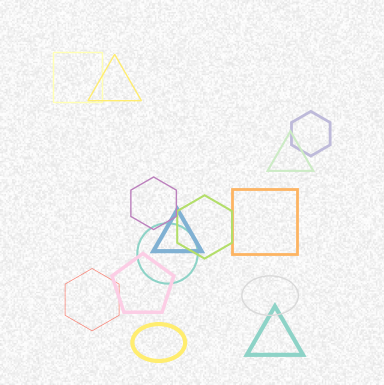[{"shape": "triangle", "thickness": 3, "radius": 0.42, "center": [0.714, 0.12]}, {"shape": "circle", "thickness": 1.5, "radius": 0.39, "center": [0.435, 0.342]}, {"shape": "square", "thickness": 1, "radius": 0.32, "center": [0.202, 0.8]}, {"shape": "hexagon", "thickness": 2, "radius": 0.29, "center": [0.807, 0.653]}, {"shape": "hexagon", "thickness": 0.5, "radius": 0.4, "center": [0.239, 0.222]}, {"shape": "triangle", "thickness": 3, "radius": 0.36, "center": [0.461, 0.384]}, {"shape": "square", "thickness": 2, "radius": 0.42, "center": [0.687, 0.425]}, {"shape": "hexagon", "thickness": 1.5, "radius": 0.41, "center": [0.532, 0.411]}, {"shape": "pentagon", "thickness": 2.5, "radius": 0.42, "center": [0.371, 0.257]}, {"shape": "oval", "thickness": 1, "radius": 0.37, "center": [0.702, 0.232]}, {"shape": "hexagon", "thickness": 1, "radius": 0.34, "center": [0.399, 0.472]}, {"shape": "triangle", "thickness": 1.5, "radius": 0.34, "center": [0.754, 0.59]}, {"shape": "oval", "thickness": 3, "radius": 0.34, "center": [0.412, 0.11]}, {"shape": "triangle", "thickness": 1, "radius": 0.4, "center": [0.298, 0.779]}]